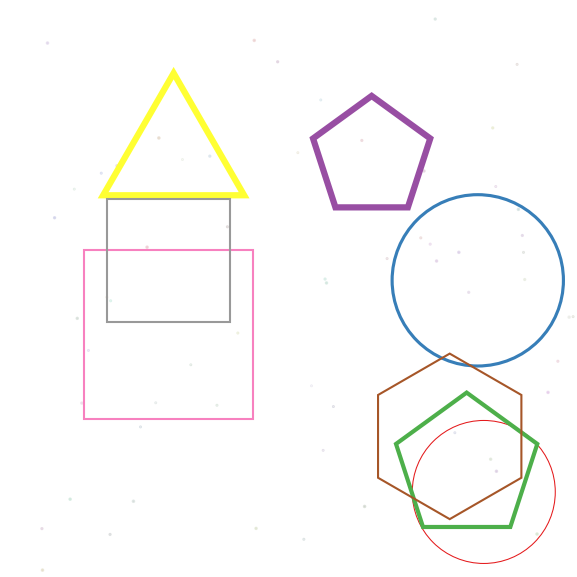[{"shape": "circle", "thickness": 0.5, "radius": 0.62, "center": [0.838, 0.147]}, {"shape": "circle", "thickness": 1.5, "radius": 0.74, "center": [0.827, 0.514]}, {"shape": "pentagon", "thickness": 2, "radius": 0.64, "center": [0.808, 0.191]}, {"shape": "pentagon", "thickness": 3, "radius": 0.53, "center": [0.644, 0.726]}, {"shape": "triangle", "thickness": 3, "radius": 0.7, "center": [0.301, 0.731]}, {"shape": "hexagon", "thickness": 1, "radius": 0.72, "center": [0.779, 0.244]}, {"shape": "square", "thickness": 1, "radius": 0.73, "center": [0.292, 0.42]}, {"shape": "square", "thickness": 1, "radius": 0.53, "center": [0.291, 0.548]}]